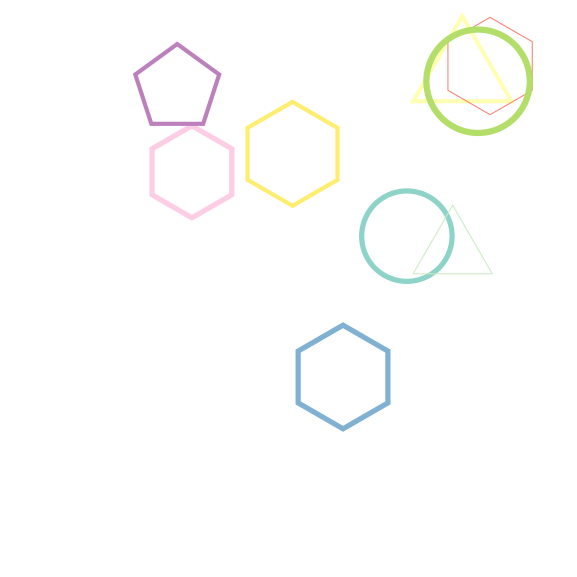[{"shape": "circle", "thickness": 2.5, "radius": 0.39, "center": [0.705, 0.59]}, {"shape": "triangle", "thickness": 2, "radius": 0.49, "center": [0.801, 0.873]}, {"shape": "hexagon", "thickness": 0.5, "radius": 0.42, "center": [0.849, 0.885]}, {"shape": "hexagon", "thickness": 2.5, "radius": 0.45, "center": [0.594, 0.346]}, {"shape": "circle", "thickness": 3, "radius": 0.45, "center": [0.828, 0.858]}, {"shape": "hexagon", "thickness": 2.5, "radius": 0.4, "center": [0.332, 0.702]}, {"shape": "pentagon", "thickness": 2, "radius": 0.38, "center": [0.307, 0.847]}, {"shape": "triangle", "thickness": 0.5, "radius": 0.4, "center": [0.784, 0.565]}, {"shape": "hexagon", "thickness": 2, "radius": 0.45, "center": [0.507, 0.733]}]